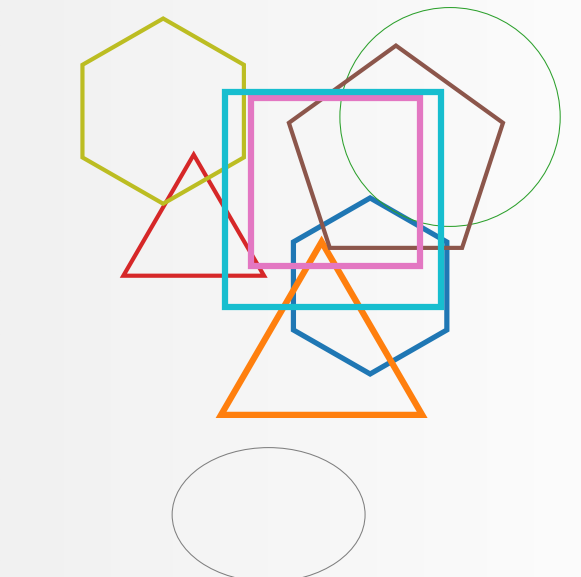[{"shape": "hexagon", "thickness": 2.5, "radius": 0.76, "center": [0.637, 0.504]}, {"shape": "triangle", "thickness": 3, "radius": 1.0, "center": [0.553, 0.381]}, {"shape": "circle", "thickness": 0.5, "radius": 0.95, "center": [0.774, 0.797]}, {"shape": "triangle", "thickness": 2, "radius": 0.7, "center": [0.333, 0.592]}, {"shape": "pentagon", "thickness": 2, "radius": 0.97, "center": [0.681, 0.727]}, {"shape": "square", "thickness": 3, "radius": 0.73, "center": [0.577, 0.684]}, {"shape": "oval", "thickness": 0.5, "radius": 0.83, "center": [0.462, 0.108]}, {"shape": "hexagon", "thickness": 2, "radius": 0.8, "center": [0.281, 0.807]}, {"shape": "square", "thickness": 3, "radius": 0.93, "center": [0.573, 0.654]}]